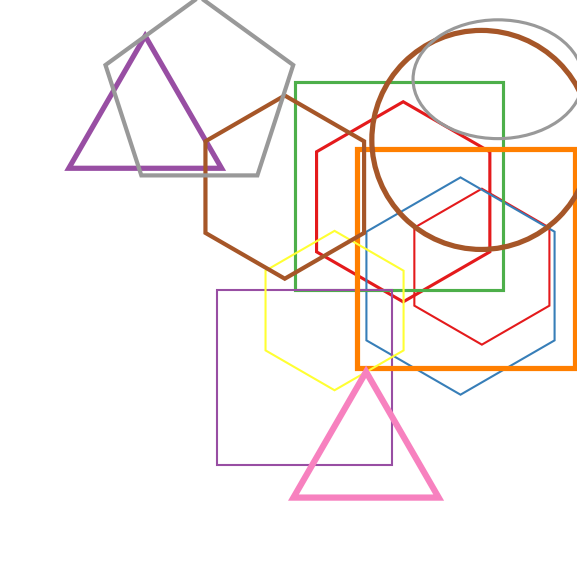[{"shape": "hexagon", "thickness": 1, "radius": 0.68, "center": [0.834, 0.537]}, {"shape": "hexagon", "thickness": 1.5, "radius": 0.87, "center": [0.698, 0.65]}, {"shape": "hexagon", "thickness": 1, "radius": 0.94, "center": [0.797, 0.504]}, {"shape": "square", "thickness": 1.5, "radius": 0.9, "center": [0.691, 0.677]}, {"shape": "square", "thickness": 1, "radius": 0.76, "center": [0.528, 0.345]}, {"shape": "triangle", "thickness": 2.5, "radius": 0.76, "center": [0.251, 0.784]}, {"shape": "square", "thickness": 2.5, "radius": 0.94, "center": [0.807, 0.552]}, {"shape": "hexagon", "thickness": 1, "radius": 0.69, "center": [0.579, 0.461]}, {"shape": "circle", "thickness": 2.5, "radius": 0.95, "center": [0.834, 0.757]}, {"shape": "hexagon", "thickness": 2, "radius": 0.79, "center": [0.493, 0.675]}, {"shape": "triangle", "thickness": 3, "radius": 0.73, "center": [0.634, 0.21]}, {"shape": "pentagon", "thickness": 2, "radius": 0.85, "center": [0.345, 0.834]}, {"shape": "oval", "thickness": 1.5, "radius": 0.73, "center": [0.862, 0.862]}]